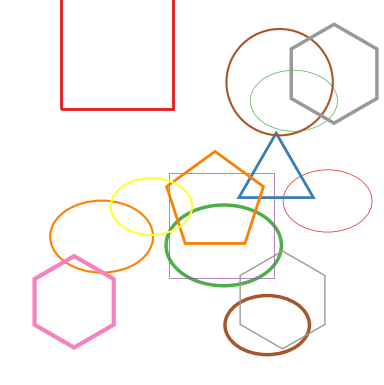[{"shape": "oval", "thickness": 0.5, "radius": 0.58, "center": [0.851, 0.478]}, {"shape": "square", "thickness": 2, "radius": 0.73, "center": [0.305, 0.861]}, {"shape": "triangle", "thickness": 2, "radius": 0.56, "center": [0.717, 0.543]}, {"shape": "oval", "thickness": 0.5, "radius": 0.57, "center": [0.763, 0.738]}, {"shape": "oval", "thickness": 2.5, "radius": 0.75, "center": [0.581, 0.363]}, {"shape": "square", "thickness": 0.5, "radius": 0.68, "center": [0.576, 0.415]}, {"shape": "pentagon", "thickness": 2, "radius": 0.66, "center": [0.559, 0.475]}, {"shape": "oval", "thickness": 1.5, "radius": 0.67, "center": [0.264, 0.385]}, {"shape": "oval", "thickness": 1.5, "radius": 0.53, "center": [0.393, 0.464]}, {"shape": "oval", "thickness": 2.5, "radius": 0.55, "center": [0.694, 0.156]}, {"shape": "circle", "thickness": 1.5, "radius": 0.69, "center": [0.726, 0.787]}, {"shape": "hexagon", "thickness": 3, "radius": 0.59, "center": [0.193, 0.216]}, {"shape": "hexagon", "thickness": 2.5, "radius": 0.64, "center": [0.868, 0.809]}, {"shape": "hexagon", "thickness": 1, "radius": 0.64, "center": [0.734, 0.221]}]